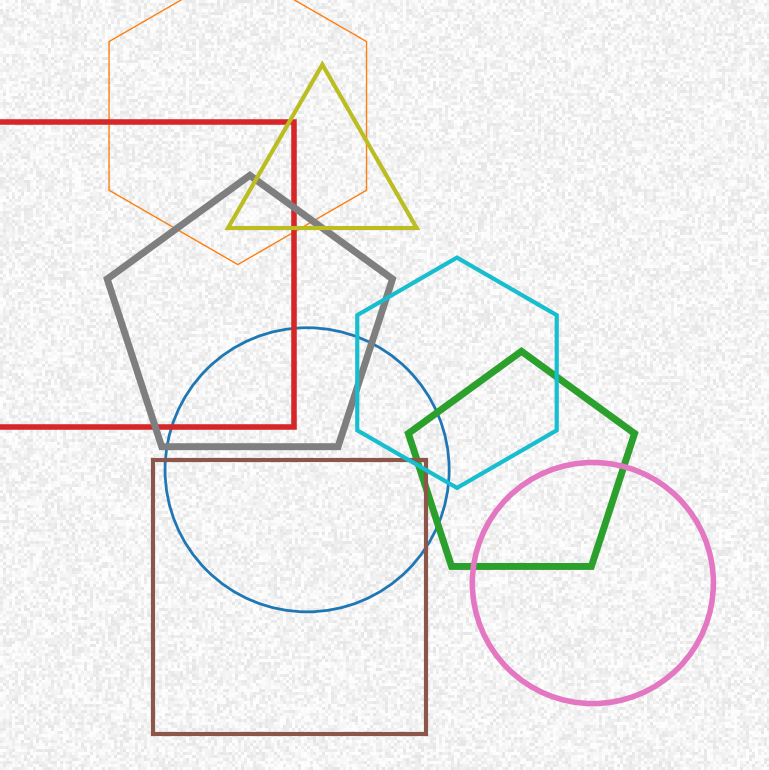[{"shape": "circle", "thickness": 1, "radius": 0.92, "center": [0.399, 0.39]}, {"shape": "hexagon", "thickness": 0.5, "radius": 0.97, "center": [0.309, 0.849]}, {"shape": "pentagon", "thickness": 2.5, "radius": 0.77, "center": [0.677, 0.389]}, {"shape": "square", "thickness": 2, "radius": 0.99, "center": [0.183, 0.644]}, {"shape": "square", "thickness": 1.5, "radius": 0.89, "center": [0.376, 0.225]}, {"shape": "circle", "thickness": 2, "radius": 0.78, "center": [0.77, 0.243]}, {"shape": "pentagon", "thickness": 2.5, "radius": 0.97, "center": [0.325, 0.577]}, {"shape": "triangle", "thickness": 1.5, "radius": 0.71, "center": [0.419, 0.775]}, {"shape": "hexagon", "thickness": 1.5, "radius": 0.75, "center": [0.593, 0.516]}]